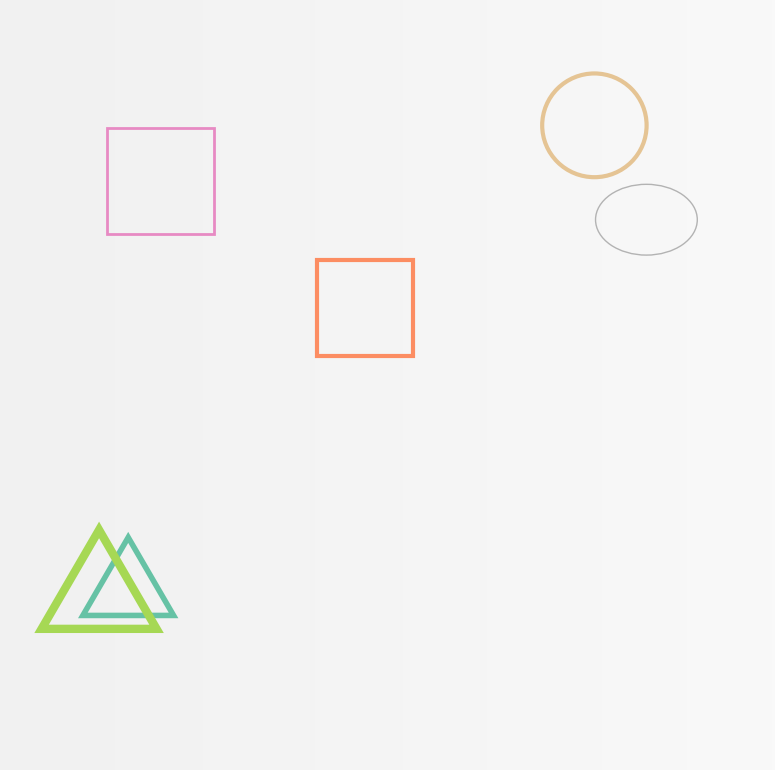[{"shape": "triangle", "thickness": 2, "radius": 0.34, "center": [0.165, 0.235]}, {"shape": "square", "thickness": 1.5, "radius": 0.31, "center": [0.471, 0.6]}, {"shape": "square", "thickness": 1, "radius": 0.34, "center": [0.207, 0.765]}, {"shape": "triangle", "thickness": 3, "radius": 0.43, "center": [0.128, 0.226]}, {"shape": "circle", "thickness": 1.5, "radius": 0.34, "center": [0.767, 0.837]}, {"shape": "oval", "thickness": 0.5, "radius": 0.33, "center": [0.834, 0.715]}]